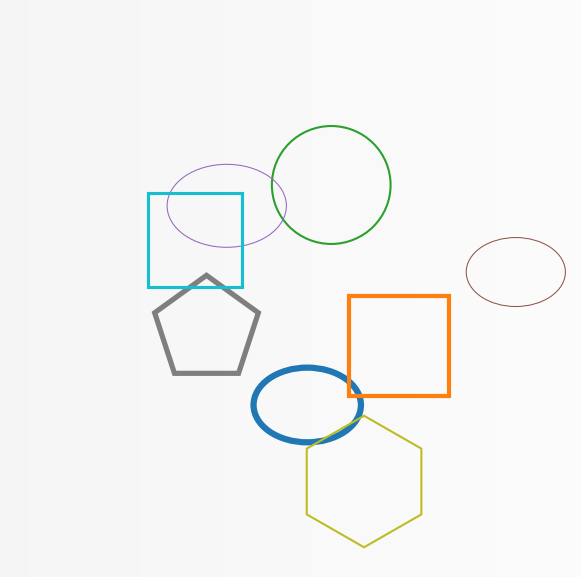[{"shape": "oval", "thickness": 3, "radius": 0.46, "center": [0.529, 0.298]}, {"shape": "square", "thickness": 2, "radius": 0.43, "center": [0.687, 0.4]}, {"shape": "circle", "thickness": 1, "radius": 0.51, "center": [0.57, 0.679]}, {"shape": "oval", "thickness": 0.5, "radius": 0.51, "center": [0.39, 0.643]}, {"shape": "oval", "thickness": 0.5, "radius": 0.43, "center": [0.887, 0.528]}, {"shape": "pentagon", "thickness": 2.5, "radius": 0.47, "center": [0.355, 0.429]}, {"shape": "hexagon", "thickness": 1, "radius": 0.57, "center": [0.626, 0.165]}, {"shape": "square", "thickness": 1.5, "radius": 0.4, "center": [0.335, 0.584]}]